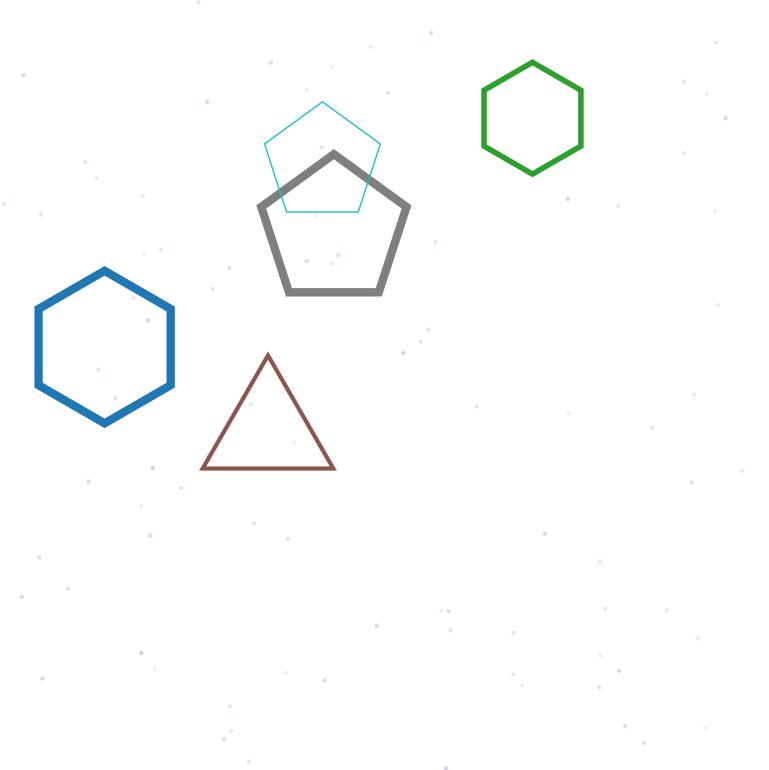[{"shape": "hexagon", "thickness": 3, "radius": 0.5, "center": [0.136, 0.549]}, {"shape": "hexagon", "thickness": 2, "radius": 0.36, "center": [0.692, 0.846]}, {"shape": "triangle", "thickness": 1.5, "radius": 0.49, "center": [0.348, 0.441]}, {"shape": "pentagon", "thickness": 3, "radius": 0.5, "center": [0.434, 0.701]}, {"shape": "pentagon", "thickness": 0.5, "radius": 0.4, "center": [0.419, 0.789]}]